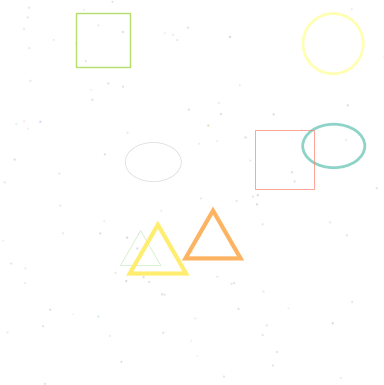[{"shape": "oval", "thickness": 2, "radius": 0.4, "center": [0.867, 0.621]}, {"shape": "circle", "thickness": 2, "radius": 0.39, "center": [0.865, 0.887]}, {"shape": "square", "thickness": 0.5, "radius": 0.38, "center": [0.738, 0.586]}, {"shape": "triangle", "thickness": 3, "radius": 0.41, "center": [0.553, 0.37]}, {"shape": "square", "thickness": 1, "radius": 0.35, "center": [0.268, 0.897]}, {"shape": "oval", "thickness": 0.5, "radius": 0.36, "center": [0.398, 0.579]}, {"shape": "triangle", "thickness": 0.5, "radius": 0.3, "center": [0.365, 0.34]}, {"shape": "triangle", "thickness": 3, "radius": 0.42, "center": [0.41, 0.332]}]